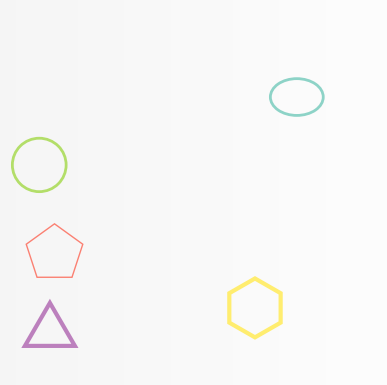[{"shape": "oval", "thickness": 2, "radius": 0.34, "center": [0.766, 0.748]}, {"shape": "pentagon", "thickness": 1, "radius": 0.38, "center": [0.141, 0.342]}, {"shape": "circle", "thickness": 2, "radius": 0.35, "center": [0.101, 0.572]}, {"shape": "triangle", "thickness": 3, "radius": 0.37, "center": [0.129, 0.139]}, {"shape": "hexagon", "thickness": 3, "radius": 0.38, "center": [0.658, 0.2]}]